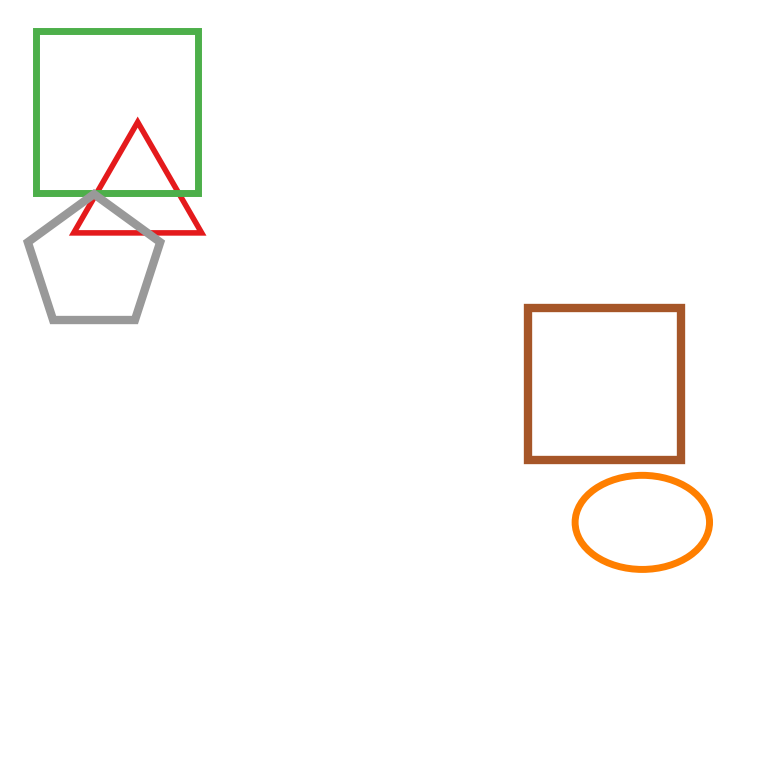[{"shape": "triangle", "thickness": 2, "radius": 0.48, "center": [0.179, 0.746]}, {"shape": "square", "thickness": 2.5, "radius": 0.53, "center": [0.152, 0.855]}, {"shape": "oval", "thickness": 2.5, "radius": 0.44, "center": [0.834, 0.322]}, {"shape": "square", "thickness": 3, "radius": 0.5, "center": [0.785, 0.501]}, {"shape": "pentagon", "thickness": 3, "radius": 0.45, "center": [0.122, 0.658]}]